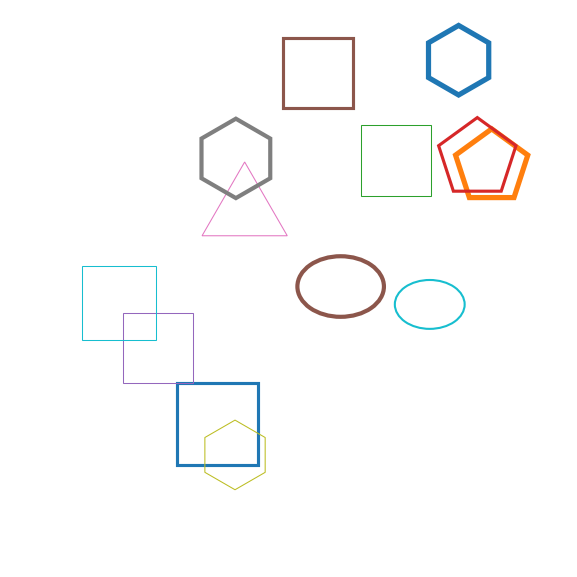[{"shape": "square", "thickness": 1.5, "radius": 0.35, "center": [0.377, 0.265]}, {"shape": "hexagon", "thickness": 2.5, "radius": 0.3, "center": [0.794, 0.895]}, {"shape": "pentagon", "thickness": 2.5, "radius": 0.33, "center": [0.851, 0.71]}, {"shape": "square", "thickness": 0.5, "radius": 0.3, "center": [0.685, 0.722]}, {"shape": "pentagon", "thickness": 1.5, "radius": 0.35, "center": [0.826, 0.725]}, {"shape": "square", "thickness": 0.5, "radius": 0.3, "center": [0.274, 0.397]}, {"shape": "oval", "thickness": 2, "radius": 0.37, "center": [0.59, 0.503]}, {"shape": "square", "thickness": 1.5, "radius": 0.3, "center": [0.551, 0.872]}, {"shape": "triangle", "thickness": 0.5, "radius": 0.43, "center": [0.424, 0.633]}, {"shape": "hexagon", "thickness": 2, "radius": 0.34, "center": [0.408, 0.725]}, {"shape": "hexagon", "thickness": 0.5, "radius": 0.3, "center": [0.407, 0.211]}, {"shape": "square", "thickness": 0.5, "radius": 0.32, "center": [0.206, 0.475]}, {"shape": "oval", "thickness": 1, "radius": 0.3, "center": [0.744, 0.472]}]